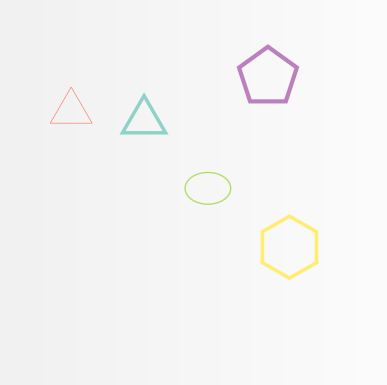[{"shape": "triangle", "thickness": 2.5, "radius": 0.32, "center": [0.372, 0.687]}, {"shape": "triangle", "thickness": 0.5, "radius": 0.31, "center": [0.184, 0.711]}, {"shape": "oval", "thickness": 1, "radius": 0.29, "center": [0.536, 0.511]}, {"shape": "pentagon", "thickness": 3, "radius": 0.39, "center": [0.691, 0.8]}, {"shape": "hexagon", "thickness": 2.5, "radius": 0.4, "center": [0.747, 0.358]}]